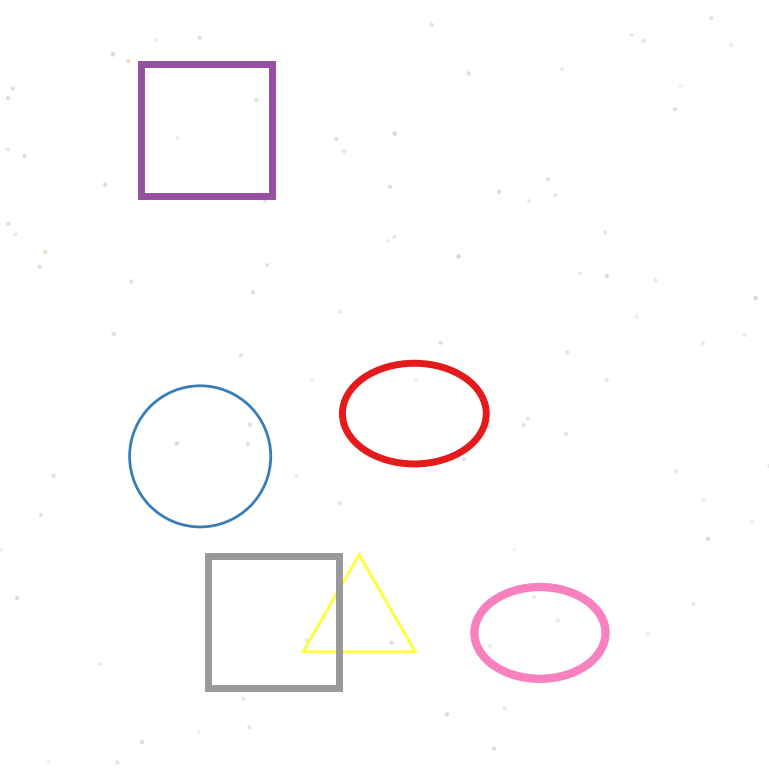[{"shape": "oval", "thickness": 2.5, "radius": 0.47, "center": [0.538, 0.463]}, {"shape": "circle", "thickness": 1, "radius": 0.46, "center": [0.26, 0.407]}, {"shape": "square", "thickness": 2.5, "radius": 0.43, "center": [0.268, 0.831]}, {"shape": "triangle", "thickness": 1, "radius": 0.42, "center": [0.466, 0.196]}, {"shape": "oval", "thickness": 3, "radius": 0.43, "center": [0.701, 0.178]}, {"shape": "square", "thickness": 2.5, "radius": 0.43, "center": [0.355, 0.192]}]